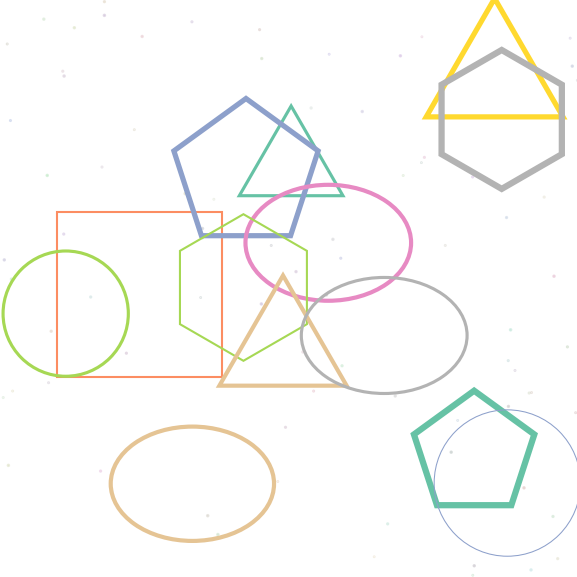[{"shape": "pentagon", "thickness": 3, "radius": 0.55, "center": [0.821, 0.213]}, {"shape": "triangle", "thickness": 1.5, "radius": 0.52, "center": [0.504, 0.712]}, {"shape": "square", "thickness": 1, "radius": 0.71, "center": [0.242, 0.489]}, {"shape": "pentagon", "thickness": 2.5, "radius": 0.66, "center": [0.426, 0.697]}, {"shape": "circle", "thickness": 0.5, "radius": 0.63, "center": [0.879, 0.163]}, {"shape": "oval", "thickness": 2, "radius": 0.72, "center": [0.568, 0.579]}, {"shape": "circle", "thickness": 1.5, "radius": 0.54, "center": [0.114, 0.456]}, {"shape": "hexagon", "thickness": 1, "radius": 0.63, "center": [0.422, 0.501]}, {"shape": "triangle", "thickness": 2.5, "radius": 0.68, "center": [0.856, 0.865]}, {"shape": "triangle", "thickness": 2, "radius": 0.64, "center": [0.49, 0.395]}, {"shape": "oval", "thickness": 2, "radius": 0.71, "center": [0.333, 0.161]}, {"shape": "oval", "thickness": 1.5, "radius": 0.72, "center": [0.665, 0.418]}, {"shape": "hexagon", "thickness": 3, "radius": 0.6, "center": [0.869, 0.792]}]